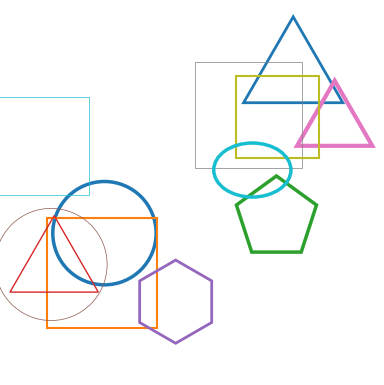[{"shape": "triangle", "thickness": 2, "radius": 0.74, "center": [0.762, 0.808]}, {"shape": "circle", "thickness": 2.5, "radius": 0.67, "center": [0.271, 0.394]}, {"shape": "square", "thickness": 1.5, "radius": 0.71, "center": [0.266, 0.291]}, {"shape": "pentagon", "thickness": 2.5, "radius": 0.55, "center": [0.718, 0.434]}, {"shape": "triangle", "thickness": 1, "radius": 0.66, "center": [0.141, 0.307]}, {"shape": "hexagon", "thickness": 2, "radius": 0.54, "center": [0.456, 0.216]}, {"shape": "circle", "thickness": 0.5, "radius": 0.73, "center": [0.133, 0.313]}, {"shape": "triangle", "thickness": 3, "radius": 0.56, "center": [0.869, 0.678]}, {"shape": "square", "thickness": 0.5, "radius": 0.69, "center": [0.645, 0.7]}, {"shape": "square", "thickness": 1.5, "radius": 0.54, "center": [0.721, 0.696]}, {"shape": "oval", "thickness": 2.5, "radius": 0.5, "center": [0.655, 0.558]}, {"shape": "square", "thickness": 0.5, "radius": 0.64, "center": [0.104, 0.62]}]